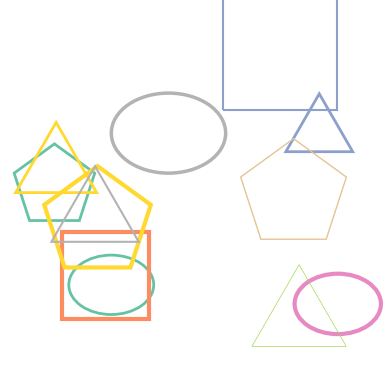[{"shape": "pentagon", "thickness": 2, "radius": 0.55, "center": [0.141, 0.516]}, {"shape": "oval", "thickness": 2, "radius": 0.55, "center": [0.289, 0.26]}, {"shape": "square", "thickness": 3, "radius": 0.57, "center": [0.274, 0.285]}, {"shape": "triangle", "thickness": 2, "radius": 0.5, "center": [0.829, 0.656]}, {"shape": "square", "thickness": 1.5, "radius": 0.74, "center": [0.727, 0.863]}, {"shape": "oval", "thickness": 3, "radius": 0.56, "center": [0.877, 0.211]}, {"shape": "triangle", "thickness": 0.5, "radius": 0.71, "center": [0.777, 0.171]}, {"shape": "triangle", "thickness": 2, "radius": 0.61, "center": [0.146, 0.561]}, {"shape": "pentagon", "thickness": 3, "radius": 0.73, "center": [0.253, 0.423]}, {"shape": "pentagon", "thickness": 1, "radius": 0.72, "center": [0.762, 0.495]}, {"shape": "triangle", "thickness": 1.5, "radius": 0.65, "center": [0.247, 0.437]}, {"shape": "oval", "thickness": 2.5, "radius": 0.74, "center": [0.438, 0.654]}]